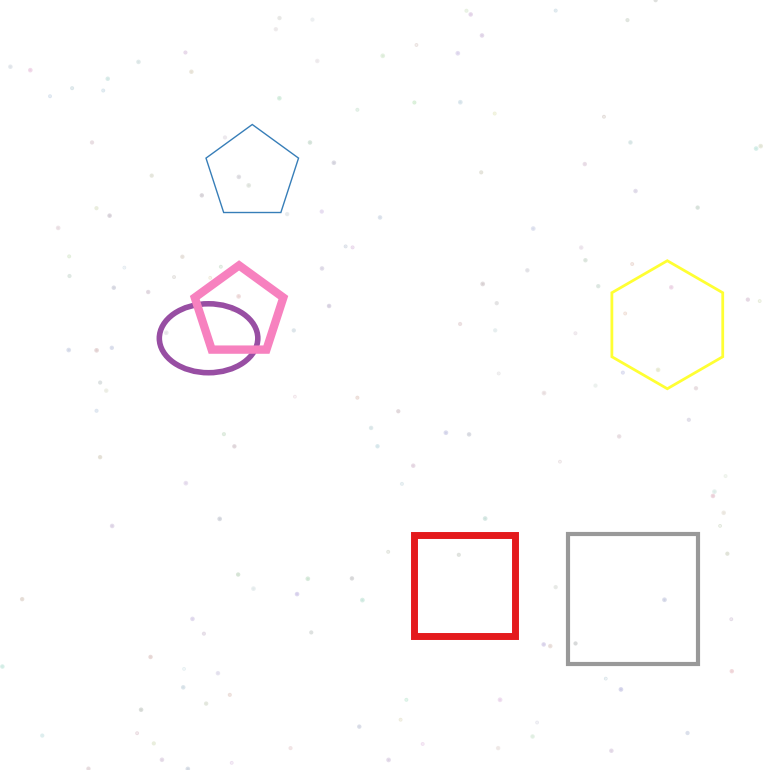[{"shape": "square", "thickness": 2.5, "radius": 0.33, "center": [0.603, 0.239]}, {"shape": "pentagon", "thickness": 0.5, "radius": 0.32, "center": [0.328, 0.775]}, {"shape": "oval", "thickness": 2, "radius": 0.32, "center": [0.271, 0.561]}, {"shape": "hexagon", "thickness": 1, "radius": 0.42, "center": [0.867, 0.578]}, {"shape": "pentagon", "thickness": 3, "radius": 0.3, "center": [0.31, 0.595]}, {"shape": "square", "thickness": 1.5, "radius": 0.42, "center": [0.822, 0.222]}]